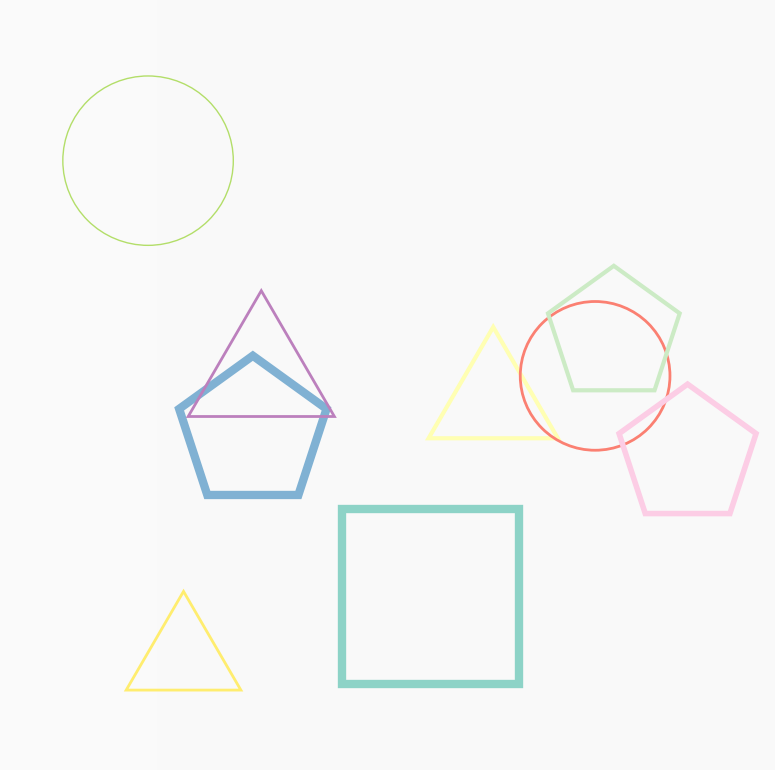[{"shape": "square", "thickness": 3, "radius": 0.57, "center": [0.555, 0.225]}, {"shape": "triangle", "thickness": 1.5, "radius": 0.48, "center": [0.636, 0.479]}, {"shape": "circle", "thickness": 1, "radius": 0.48, "center": [0.768, 0.512]}, {"shape": "pentagon", "thickness": 3, "radius": 0.5, "center": [0.326, 0.438]}, {"shape": "circle", "thickness": 0.5, "radius": 0.55, "center": [0.191, 0.791]}, {"shape": "pentagon", "thickness": 2, "radius": 0.46, "center": [0.887, 0.408]}, {"shape": "triangle", "thickness": 1, "radius": 0.54, "center": [0.337, 0.514]}, {"shape": "pentagon", "thickness": 1.5, "radius": 0.45, "center": [0.792, 0.565]}, {"shape": "triangle", "thickness": 1, "radius": 0.43, "center": [0.237, 0.146]}]